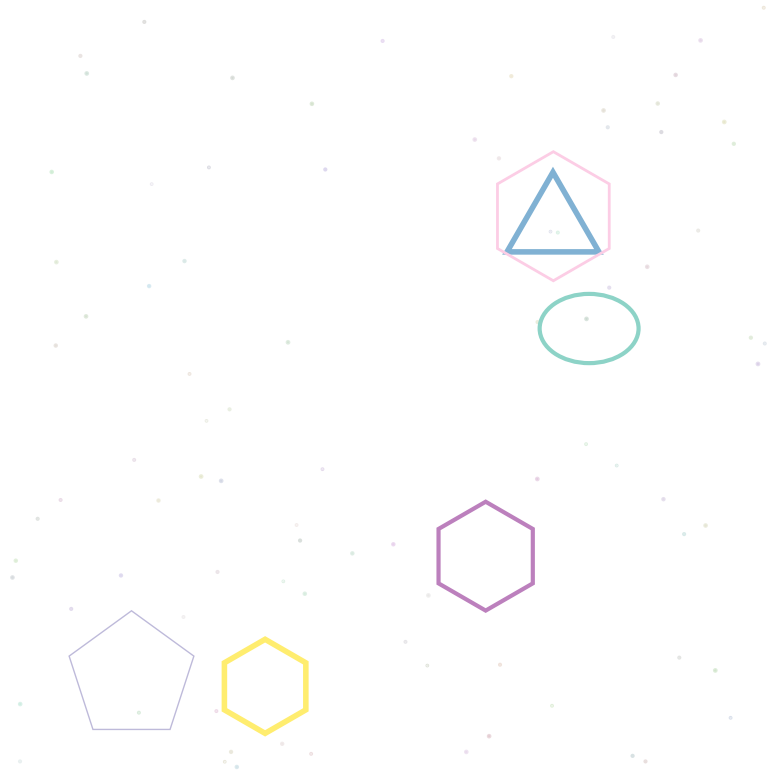[{"shape": "oval", "thickness": 1.5, "radius": 0.32, "center": [0.765, 0.573]}, {"shape": "pentagon", "thickness": 0.5, "radius": 0.43, "center": [0.171, 0.122]}, {"shape": "triangle", "thickness": 2, "radius": 0.34, "center": [0.718, 0.707]}, {"shape": "hexagon", "thickness": 1, "radius": 0.42, "center": [0.719, 0.719]}, {"shape": "hexagon", "thickness": 1.5, "radius": 0.35, "center": [0.631, 0.278]}, {"shape": "hexagon", "thickness": 2, "radius": 0.31, "center": [0.344, 0.109]}]